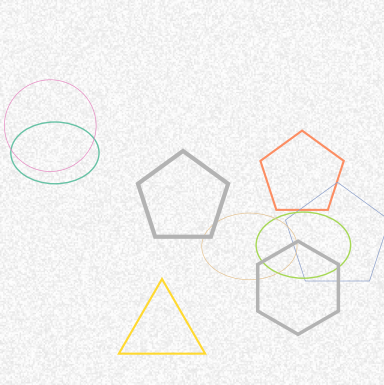[{"shape": "oval", "thickness": 1, "radius": 0.57, "center": [0.143, 0.603]}, {"shape": "pentagon", "thickness": 1.5, "radius": 0.57, "center": [0.785, 0.547]}, {"shape": "pentagon", "thickness": 0.5, "radius": 0.71, "center": [0.876, 0.385]}, {"shape": "circle", "thickness": 0.5, "radius": 0.6, "center": [0.131, 0.674]}, {"shape": "oval", "thickness": 1, "radius": 0.61, "center": [0.788, 0.363]}, {"shape": "triangle", "thickness": 1.5, "radius": 0.65, "center": [0.421, 0.146]}, {"shape": "oval", "thickness": 0.5, "radius": 0.62, "center": [0.648, 0.36]}, {"shape": "pentagon", "thickness": 3, "radius": 0.62, "center": [0.475, 0.485]}, {"shape": "hexagon", "thickness": 2.5, "radius": 0.6, "center": [0.774, 0.253]}]